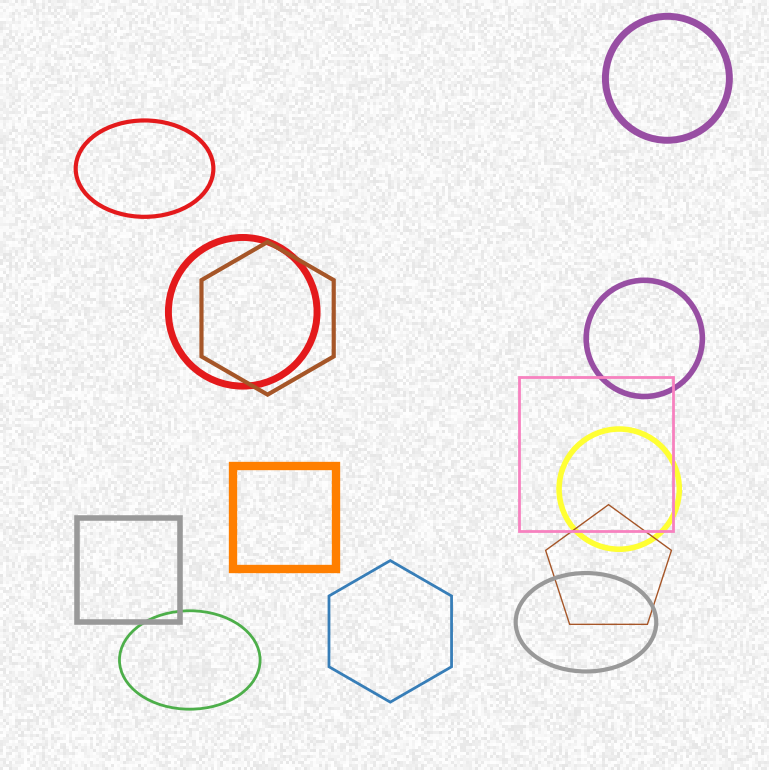[{"shape": "oval", "thickness": 1.5, "radius": 0.45, "center": [0.188, 0.781]}, {"shape": "circle", "thickness": 2.5, "radius": 0.48, "center": [0.315, 0.595]}, {"shape": "hexagon", "thickness": 1, "radius": 0.46, "center": [0.507, 0.18]}, {"shape": "oval", "thickness": 1, "radius": 0.46, "center": [0.246, 0.143]}, {"shape": "circle", "thickness": 2, "radius": 0.38, "center": [0.837, 0.561]}, {"shape": "circle", "thickness": 2.5, "radius": 0.4, "center": [0.867, 0.898]}, {"shape": "square", "thickness": 3, "radius": 0.33, "center": [0.37, 0.328]}, {"shape": "circle", "thickness": 2, "radius": 0.39, "center": [0.804, 0.365]}, {"shape": "hexagon", "thickness": 1.5, "radius": 0.5, "center": [0.348, 0.587]}, {"shape": "pentagon", "thickness": 0.5, "radius": 0.43, "center": [0.79, 0.259]}, {"shape": "square", "thickness": 1, "radius": 0.5, "center": [0.774, 0.41]}, {"shape": "square", "thickness": 2, "radius": 0.34, "center": [0.167, 0.26]}, {"shape": "oval", "thickness": 1.5, "radius": 0.46, "center": [0.761, 0.192]}]